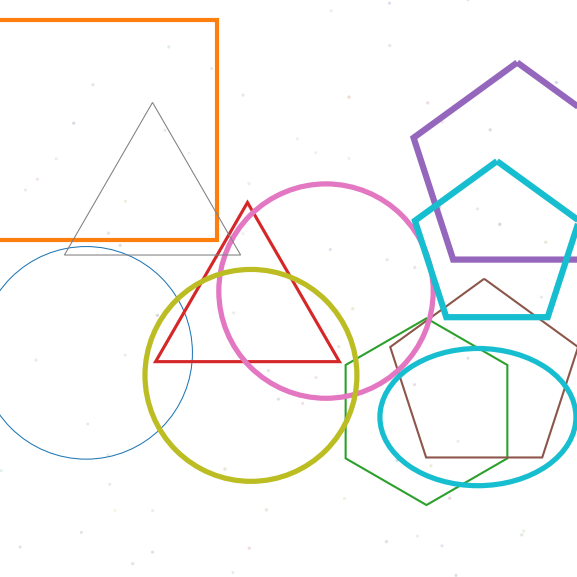[{"shape": "circle", "thickness": 0.5, "radius": 0.92, "center": [0.149, 0.388]}, {"shape": "square", "thickness": 2, "radius": 0.95, "center": [0.185, 0.773]}, {"shape": "hexagon", "thickness": 1, "radius": 0.81, "center": [0.739, 0.286]}, {"shape": "triangle", "thickness": 1.5, "radius": 0.92, "center": [0.429, 0.465]}, {"shape": "pentagon", "thickness": 3, "radius": 0.94, "center": [0.896, 0.702]}, {"shape": "pentagon", "thickness": 1, "radius": 0.86, "center": [0.838, 0.345]}, {"shape": "circle", "thickness": 2.5, "radius": 0.93, "center": [0.564, 0.495]}, {"shape": "triangle", "thickness": 0.5, "radius": 0.88, "center": [0.264, 0.646]}, {"shape": "circle", "thickness": 2.5, "radius": 0.92, "center": [0.435, 0.349]}, {"shape": "pentagon", "thickness": 3, "radius": 0.75, "center": [0.861, 0.571]}, {"shape": "oval", "thickness": 2.5, "radius": 0.85, "center": [0.828, 0.277]}]